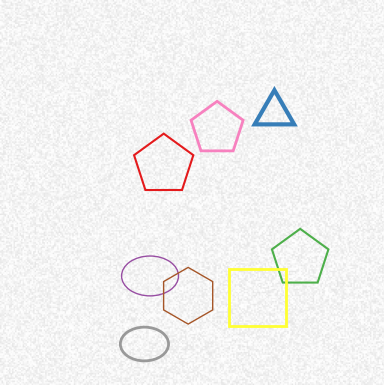[{"shape": "pentagon", "thickness": 1.5, "radius": 0.4, "center": [0.425, 0.572]}, {"shape": "triangle", "thickness": 3, "radius": 0.3, "center": [0.713, 0.707]}, {"shape": "pentagon", "thickness": 1.5, "radius": 0.39, "center": [0.78, 0.328]}, {"shape": "oval", "thickness": 1, "radius": 0.37, "center": [0.39, 0.283]}, {"shape": "square", "thickness": 2, "radius": 0.37, "center": [0.669, 0.226]}, {"shape": "hexagon", "thickness": 1, "radius": 0.37, "center": [0.489, 0.232]}, {"shape": "pentagon", "thickness": 2, "radius": 0.36, "center": [0.564, 0.666]}, {"shape": "oval", "thickness": 2, "radius": 0.31, "center": [0.375, 0.106]}]